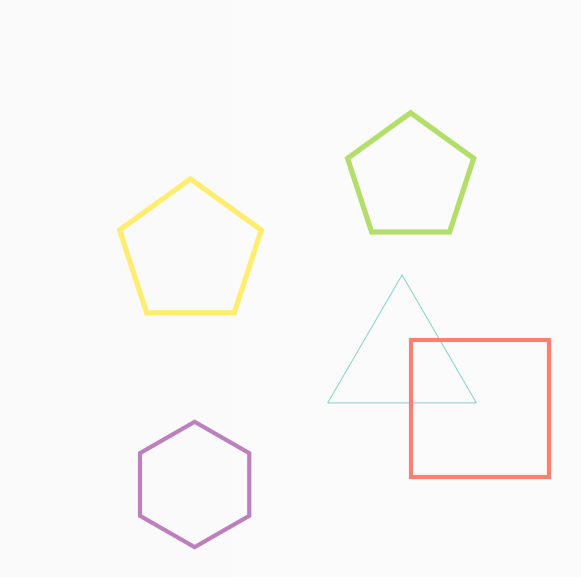[{"shape": "triangle", "thickness": 0.5, "radius": 0.74, "center": [0.692, 0.375]}, {"shape": "square", "thickness": 2, "radius": 0.59, "center": [0.826, 0.292]}, {"shape": "pentagon", "thickness": 2.5, "radius": 0.57, "center": [0.706, 0.69]}, {"shape": "hexagon", "thickness": 2, "radius": 0.54, "center": [0.335, 0.16]}, {"shape": "pentagon", "thickness": 2.5, "radius": 0.64, "center": [0.328, 0.561]}]